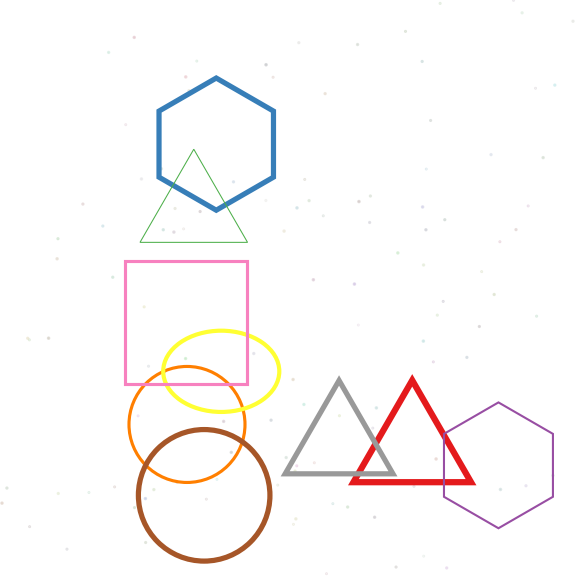[{"shape": "triangle", "thickness": 3, "radius": 0.59, "center": [0.714, 0.223]}, {"shape": "hexagon", "thickness": 2.5, "radius": 0.57, "center": [0.374, 0.75]}, {"shape": "triangle", "thickness": 0.5, "radius": 0.54, "center": [0.336, 0.633]}, {"shape": "hexagon", "thickness": 1, "radius": 0.54, "center": [0.863, 0.193]}, {"shape": "circle", "thickness": 1.5, "radius": 0.5, "center": [0.324, 0.264]}, {"shape": "oval", "thickness": 2, "radius": 0.5, "center": [0.383, 0.356]}, {"shape": "circle", "thickness": 2.5, "radius": 0.57, "center": [0.354, 0.141]}, {"shape": "square", "thickness": 1.5, "radius": 0.53, "center": [0.323, 0.441]}, {"shape": "triangle", "thickness": 2.5, "radius": 0.54, "center": [0.587, 0.233]}]